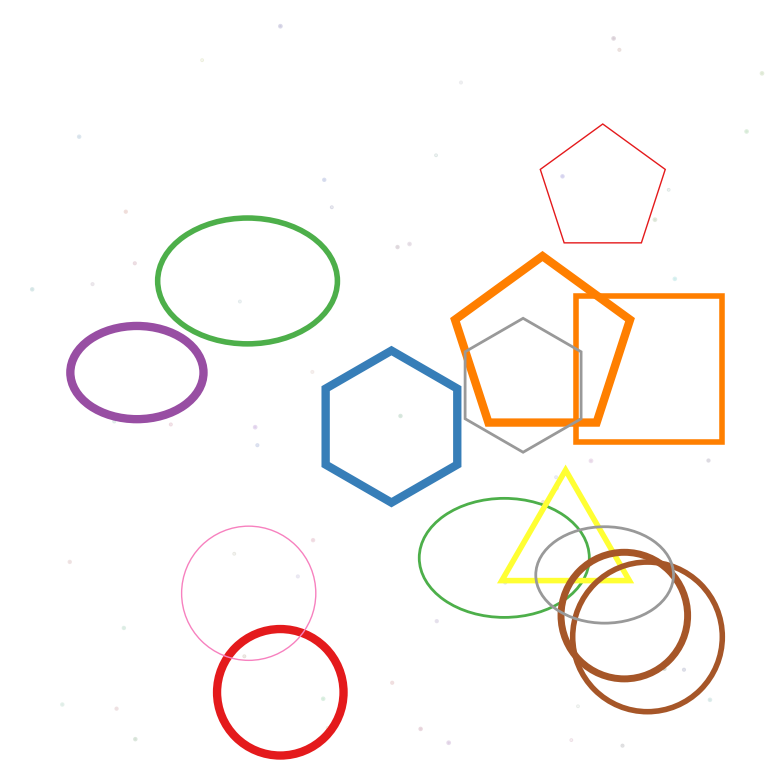[{"shape": "pentagon", "thickness": 0.5, "radius": 0.43, "center": [0.783, 0.754]}, {"shape": "circle", "thickness": 3, "radius": 0.41, "center": [0.364, 0.101]}, {"shape": "hexagon", "thickness": 3, "radius": 0.49, "center": [0.508, 0.446]}, {"shape": "oval", "thickness": 2, "radius": 0.58, "center": [0.321, 0.635]}, {"shape": "oval", "thickness": 1, "radius": 0.55, "center": [0.655, 0.275]}, {"shape": "oval", "thickness": 3, "radius": 0.43, "center": [0.178, 0.516]}, {"shape": "square", "thickness": 2, "radius": 0.48, "center": [0.843, 0.521]}, {"shape": "pentagon", "thickness": 3, "radius": 0.6, "center": [0.705, 0.548]}, {"shape": "triangle", "thickness": 2, "radius": 0.48, "center": [0.735, 0.294]}, {"shape": "circle", "thickness": 2.5, "radius": 0.41, "center": [0.811, 0.201]}, {"shape": "circle", "thickness": 2, "radius": 0.49, "center": [0.841, 0.173]}, {"shape": "circle", "thickness": 0.5, "radius": 0.44, "center": [0.323, 0.23]}, {"shape": "oval", "thickness": 1, "radius": 0.45, "center": [0.785, 0.253]}, {"shape": "hexagon", "thickness": 1, "radius": 0.43, "center": [0.679, 0.5]}]